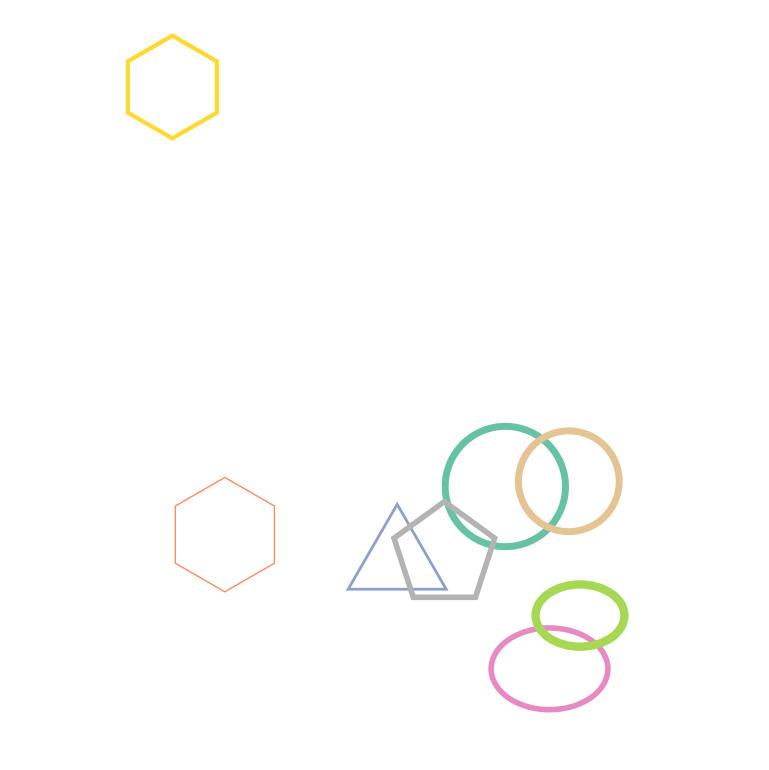[{"shape": "circle", "thickness": 2.5, "radius": 0.39, "center": [0.656, 0.368]}, {"shape": "hexagon", "thickness": 0.5, "radius": 0.37, "center": [0.292, 0.306]}, {"shape": "triangle", "thickness": 1, "radius": 0.37, "center": [0.516, 0.272]}, {"shape": "oval", "thickness": 2, "radius": 0.38, "center": [0.714, 0.131]}, {"shape": "oval", "thickness": 3, "radius": 0.29, "center": [0.753, 0.201]}, {"shape": "hexagon", "thickness": 1.5, "radius": 0.33, "center": [0.224, 0.887]}, {"shape": "circle", "thickness": 2.5, "radius": 0.33, "center": [0.739, 0.375]}, {"shape": "pentagon", "thickness": 2, "radius": 0.34, "center": [0.577, 0.28]}]